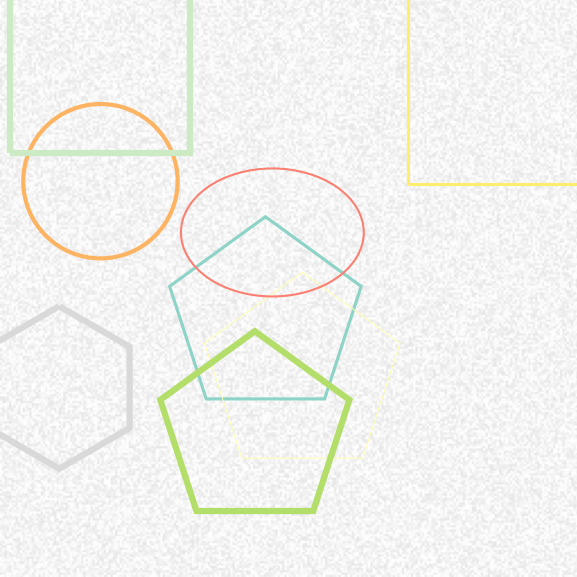[{"shape": "pentagon", "thickness": 1.5, "radius": 0.87, "center": [0.46, 0.449]}, {"shape": "pentagon", "thickness": 0.5, "radius": 0.89, "center": [0.523, 0.35]}, {"shape": "oval", "thickness": 1, "radius": 0.79, "center": [0.472, 0.597]}, {"shape": "circle", "thickness": 2, "radius": 0.67, "center": [0.174, 0.685]}, {"shape": "pentagon", "thickness": 3, "radius": 0.86, "center": [0.441, 0.254]}, {"shape": "hexagon", "thickness": 3, "radius": 0.7, "center": [0.103, 0.328]}, {"shape": "square", "thickness": 3, "radius": 0.78, "center": [0.173, 0.891]}, {"shape": "square", "thickness": 1.5, "radius": 0.91, "center": [0.89, 0.863]}]